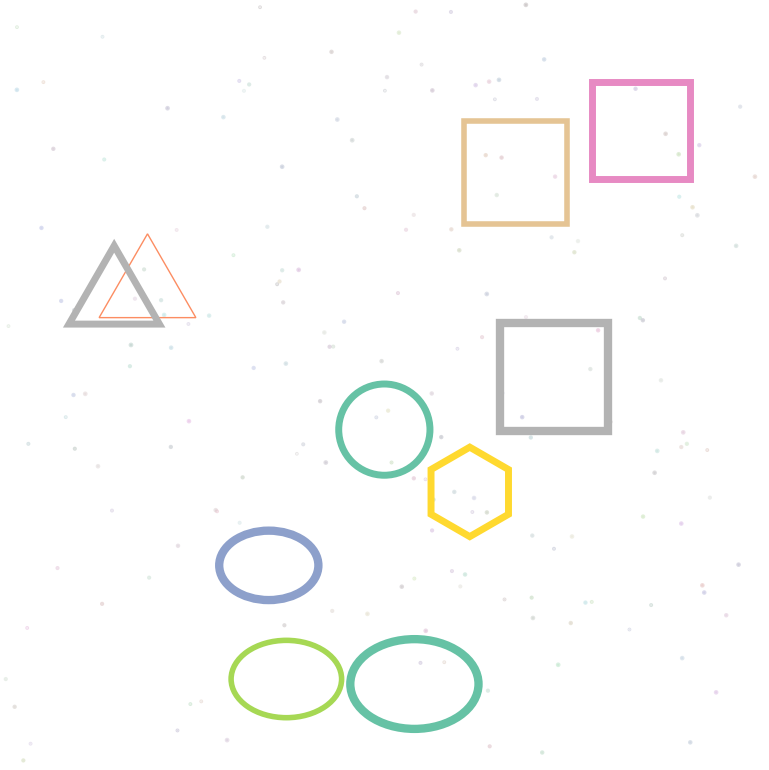[{"shape": "oval", "thickness": 3, "radius": 0.42, "center": [0.538, 0.112]}, {"shape": "circle", "thickness": 2.5, "radius": 0.3, "center": [0.499, 0.442]}, {"shape": "triangle", "thickness": 0.5, "radius": 0.36, "center": [0.192, 0.624]}, {"shape": "oval", "thickness": 3, "radius": 0.32, "center": [0.349, 0.266]}, {"shape": "square", "thickness": 2.5, "radius": 0.32, "center": [0.833, 0.831]}, {"shape": "oval", "thickness": 2, "radius": 0.36, "center": [0.372, 0.118]}, {"shape": "hexagon", "thickness": 2.5, "radius": 0.29, "center": [0.61, 0.361]}, {"shape": "square", "thickness": 2, "radius": 0.33, "center": [0.669, 0.776]}, {"shape": "triangle", "thickness": 2.5, "radius": 0.34, "center": [0.148, 0.613]}, {"shape": "square", "thickness": 3, "radius": 0.35, "center": [0.72, 0.51]}]